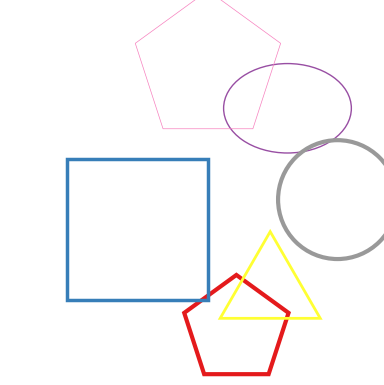[{"shape": "pentagon", "thickness": 3, "radius": 0.71, "center": [0.614, 0.143]}, {"shape": "square", "thickness": 2.5, "radius": 0.91, "center": [0.357, 0.404]}, {"shape": "oval", "thickness": 1, "radius": 0.83, "center": [0.747, 0.719]}, {"shape": "triangle", "thickness": 2, "radius": 0.75, "center": [0.702, 0.248]}, {"shape": "pentagon", "thickness": 0.5, "radius": 0.99, "center": [0.54, 0.826]}, {"shape": "circle", "thickness": 3, "radius": 0.77, "center": [0.877, 0.482]}]